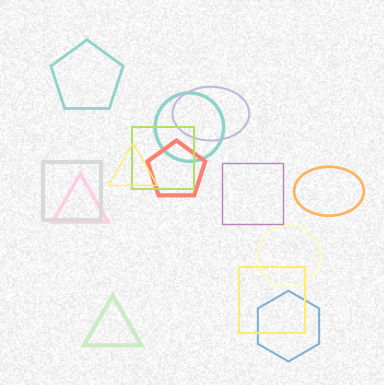[{"shape": "pentagon", "thickness": 2, "radius": 0.49, "center": [0.226, 0.798]}, {"shape": "circle", "thickness": 2.5, "radius": 0.44, "center": [0.492, 0.67]}, {"shape": "circle", "thickness": 1, "radius": 0.41, "center": [0.751, 0.336]}, {"shape": "oval", "thickness": 1.5, "radius": 0.5, "center": [0.548, 0.705]}, {"shape": "pentagon", "thickness": 3, "radius": 0.39, "center": [0.458, 0.556]}, {"shape": "hexagon", "thickness": 1.5, "radius": 0.46, "center": [0.749, 0.153]}, {"shape": "oval", "thickness": 2, "radius": 0.45, "center": [0.854, 0.503]}, {"shape": "square", "thickness": 1.5, "radius": 0.4, "center": [0.423, 0.589]}, {"shape": "triangle", "thickness": 2.5, "radius": 0.42, "center": [0.209, 0.465]}, {"shape": "square", "thickness": 3, "radius": 0.38, "center": [0.188, 0.504]}, {"shape": "square", "thickness": 1, "radius": 0.4, "center": [0.656, 0.498]}, {"shape": "triangle", "thickness": 3, "radius": 0.43, "center": [0.293, 0.146]}, {"shape": "triangle", "thickness": 1, "radius": 0.37, "center": [0.345, 0.555]}, {"shape": "square", "thickness": 1.5, "radius": 0.43, "center": [0.706, 0.22]}]